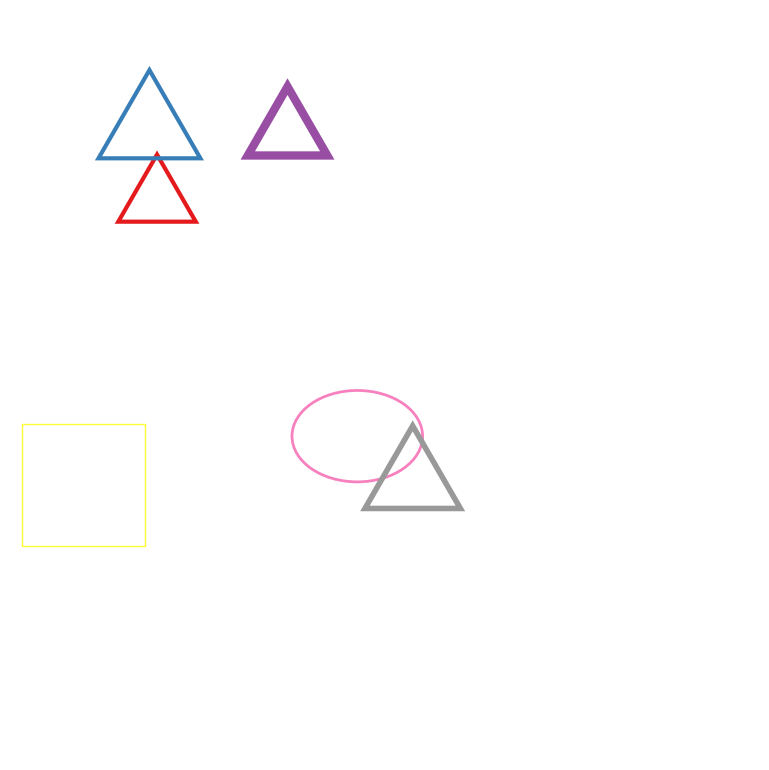[{"shape": "triangle", "thickness": 1.5, "radius": 0.29, "center": [0.204, 0.741]}, {"shape": "triangle", "thickness": 1.5, "radius": 0.38, "center": [0.194, 0.833]}, {"shape": "triangle", "thickness": 3, "radius": 0.3, "center": [0.373, 0.828]}, {"shape": "square", "thickness": 0.5, "radius": 0.4, "center": [0.108, 0.37]}, {"shape": "oval", "thickness": 1, "radius": 0.42, "center": [0.464, 0.434]}, {"shape": "triangle", "thickness": 2, "radius": 0.36, "center": [0.536, 0.375]}]